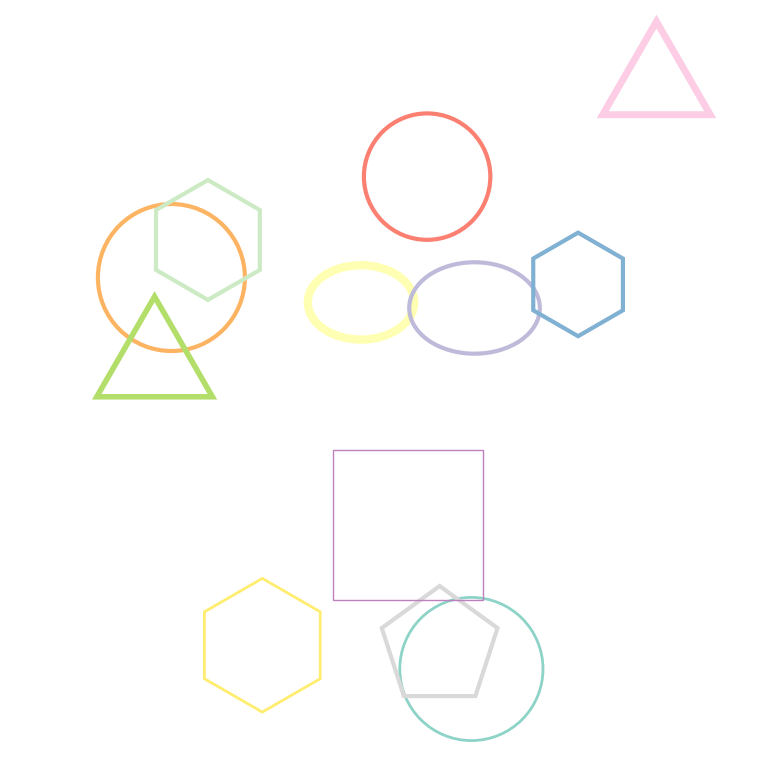[{"shape": "circle", "thickness": 1, "radius": 0.46, "center": [0.612, 0.131]}, {"shape": "oval", "thickness": 3, "radius": 0.35, "center": [0.469, 0.607]}, {"shape": "oval", "thickness": 1.5, "radius": 0.42, "center": [0.616, 0.6]}, {"shape": "circle", "thickness": 1.5, "radius": 0.41, "center": [0.555, 0.771]}, {"shape": "hexagon", "thickness": 1.5, "radius": 0.34, "center": [0.751, 0.631]}, {"shape": "circle", "thickness": 1.5, "radius": 0.48, "center": [0.223, 0.64]}, {"shape": "triangle", "thickness": 2, "radius": 0.43, "center": [0.201, 0.528]}, {"shape": "triangle", "thickness": 2.5, "radius": 0.4, "center": [0.853, 0.891]}, {"shape": "pentagon", "thickness": 1.5, "radius": 0.4, "center": [0.571, 0.16]}, {"shape": "square", "thickness": 0.5, "radius": 0.49, "center": [0.53, 0.318]}, {"shape": "hexagon", "thickness": 1.5, "radius": 0.39, "center": [0.27, 0.688]}, {"shape": "hexagon", "thickness": 1, "radius": 0.43, "center": [0.341, 0.162]}]